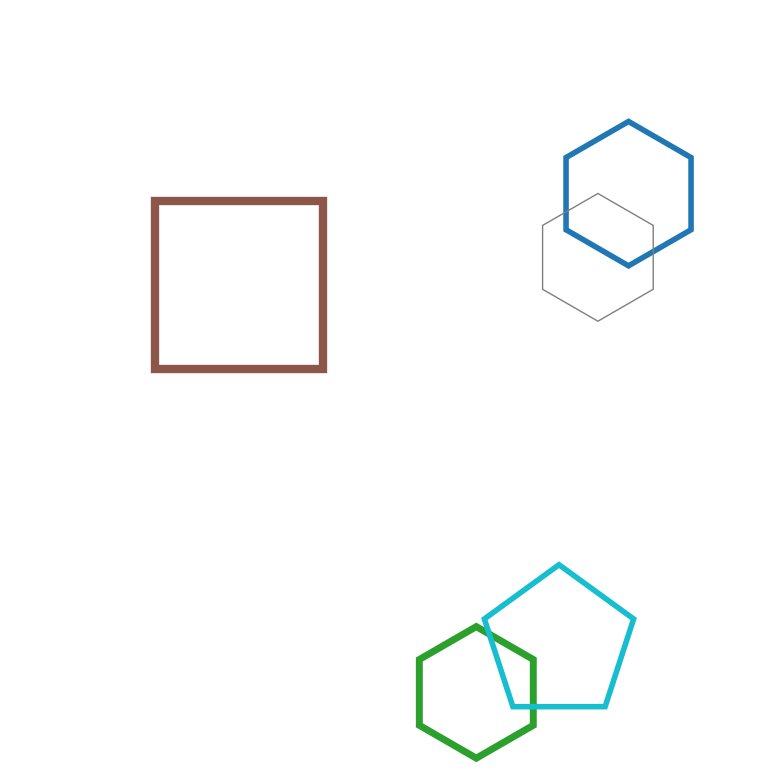[{"shape": "hexagon", "thickness": 2, "radius": 0.47, "center": [0.816, 0.749]}, {"shape": "hexagon", "thickness": 2.5, "radius": 0.43, "center": [0.619, 0.101]}, {"shape": "square", "thickness": 3, "radius": 0.55, "center": [0.31, 0.63]}, {"shape": "hexagon", "thickness": 0.5, "radius": 0.41, "center": [0.777, 0.666]}, {"shape": "pentagon", "thickness": 2, "radius": 0.51, "center": [0.726, 0.165]}]